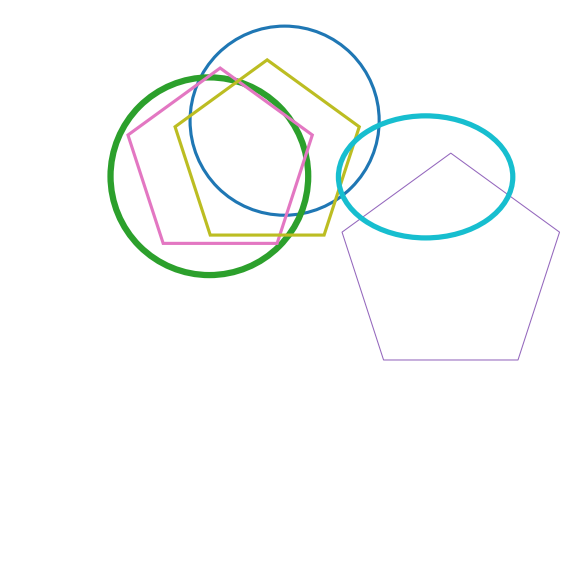[{"shape": "circle", "thickness": 1.5, "radius": 0.82, "center": [0.493, 0.79]}, {"shape": "circle", "thickness": 3, "radius": 0.86, "center": [0.363, 0.694]}, {"shape": "pentagon", "thickness": 0.5, "radius": 0.99, "center": [0.781, 0.536]}, {"shape": "pentagon", "thickness": 1.5, "radius": 0.84, "center": [0.381, 0.713]}, {"shape": "pentagon", "thickness": 1.5, "radius": 0.84, "center": [0.463, 0.728]}, {"shape": "oval", "thickness": 2.5, "radius": 0.75, "center": [0.737, 0.693]}]